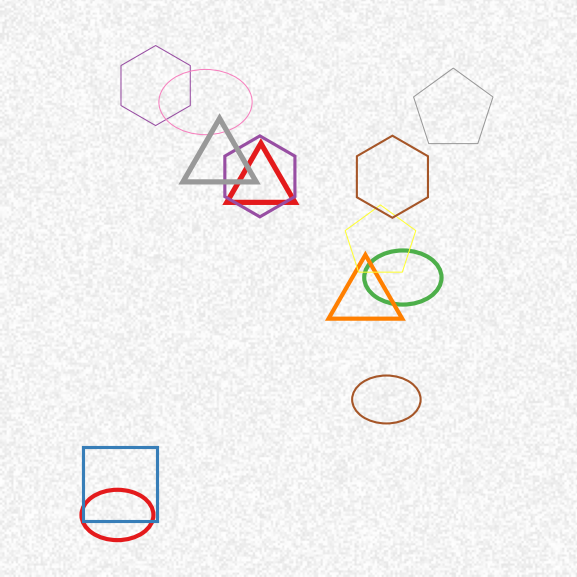[{"shape": "triangle", "thickness": 2.5, "radius": 0.34, "center": [0.452, 0.683]}, {"shape": "oval", "thickness": 2, "radius": 0.31, "center": [0.203, 0.107]}, {"shape": "square", "thickness": 1.5, "radius": 0.32, "center": [0.208, 0.161]}, {"shape": "oval", "thickness": 2, "radius": 0.33, "center": [0.698, 0.519]}, {"shape": "hexagon", "thickness": 1.5, "radius": 0.35, "center": [0.45, 0.694]}, {"shape": "hexagon", "thickness": 0.5, "radius": 0.35, "center": [0.269, 0.851]}, {"shape": "triangle", "thickness": 2, "radius": 0.37, "center": [0.633, 0.484]}, {"shape": "pentagon", "thickness": 0.5, "radius": 0.32, "center": [0.659, 0.58]}, {"shape": "hexagon", "thickness": 1, "radius": 0.36, "center": [0.68, 0.693]}, {"shape": "oval", "thickness": 1, "radius": 0.3, "center": [0.669, 0.307]}, {"shape": "oval", "thickness": 0.5, "radius": 0.4, "center": [0.356, 0.822]}, {"shape": "triangle", "thickness": 2.5, "radius": 0.37, "center": [0.38, 0.721]}, {"shape": "pentagon", "thickness": 0.5, "radius": 0.36, "center": [0.785, 0.809]}]